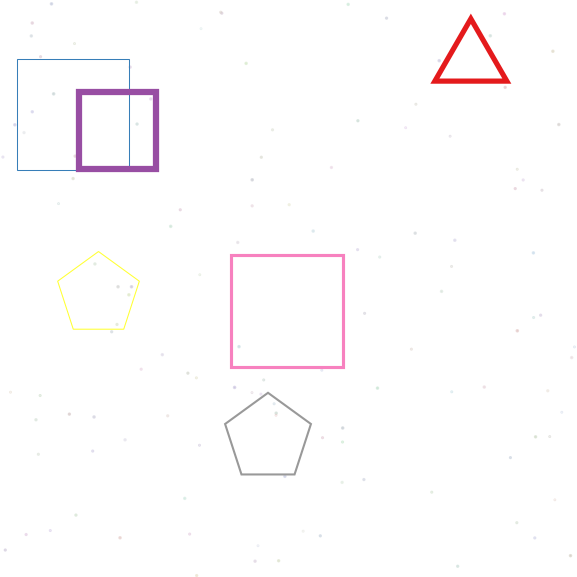[{"shape": "triangle", "thickness": 2.5, "radius": 0.36, "center": [0.815, 0.895]}, {"shape": "square", "thickness": 0.5, "radius": 0.48, "center": [0.126, 0.801]}, {"shape": "square", "thickness": 3, "radius": 0.34, "center": [0.204, 0.773]}, {"shape": "pentagon", "thickness": 0.5, "radius": 0.37, "center": [0.171, 0.489]}, {"shape": "square", "thickness": 1.5, "radius": 0.49, "center": [0.497, 0.461]}, {"shape": "pentagon", "thickness": 1, "radius": 0.39, "center": [0.464, 0.241]}]